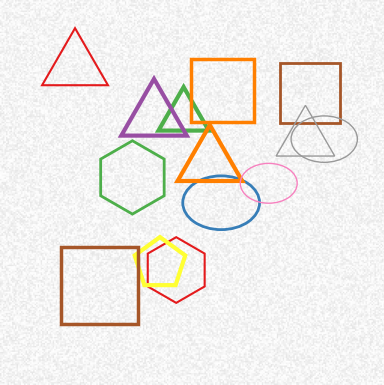[{"shape": "hexagon", "thickness": 1.5, "radius": 0.43, "center": [0.458, 0.299]}, {"shape": "triangle", "thickness": 1.5, "radius": 0.49, "center": [0.195, 0.828]}, {"shape": "oval", "thickness": 2, "radius": 0.5, "center": [0.574, 0.473]}, {"shape": "hexagon", "thickness": 2, "radius": 0.48, "center": [0.344, 0.539]}, {"shape": "triangle", "thickness": 3, "radius": 0.38, "center": [0.477, 0.699]}, {"shape": "triangle", "thickness": 3, "radius": 0.49, "center": [0.4, 0.697]}, {"shape": "triangle", "thickness": 3, "radius": 0.48, "center": [0.545, 0.578]}, {"shape": "square", "thickness": 2.5, "radius": 0.41, "center": [0.577, 0.765]}, {"shape": "pentagon", "thickness": 3, "radius": 0.35, "center": [0.416, 0.315]}, {"shape": "square", "thickness": 2.5, "radius": 0.5, "center": [0.259, 0.258]}, {"shape": "square", "thickness": 2, "radius": 0.39, "center": [0.805, 0.758]}, {"shape": "oval", "thickness": 1, "radius": 0.37, "center": [0.698, 0.524]}, {"shape": "triangle", "thickness": 1, "radius": 0.44, "center": [0.793, 0.639]}, {"shape": "oval", "thickness": 1, "radius": 0.43, "center": [0.842, 0.639]}]